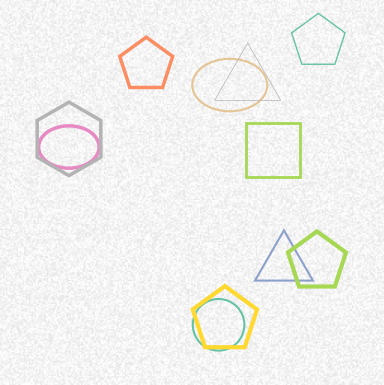[{"shape": "pentagon", "thickness": 1, "radius": 0.37, "center": [0.827, 0.892]}, {"shape": "circle", "thickness": 1.5, "radius": 0.33, "center": [0.568, 0.156]}, {"shape": "pentagon", "thickness": 2.5, "radius": 0.36, "center": [0.38, 0.831]}, {"shape": "triangle", "thickness": 1.5, "radius": 0.43, "center": [0.737, 0.315]}, {"shape": "oval", "thickness": 2.5, "radius": 0.39, "center": [0.179, 0.618]}, {"shape": "pentagon", "thickness": 3, "radius": 0.4, "center": [0.823, 0.32]}, {"shape": "square", "thickness": 2, "radius": 0.35, "center": [0.709, 0.61]}, {"shape": "pentagon", "thickness": 3, "radius": 0.44, "center": [0.584, 0.169]}, {"shape": "oval", "thickness": 1.5, "radius": 0.49, "center": [0.597, 0.779]}, {"shape": "hexagon", "thickness": 2.5, "radius": 0.48, "center": [0.179, 0.639]}, {"shape": "triangle", "thickness": 0.5, "radius": 0.5, "center": [0.643, 0.789]}]